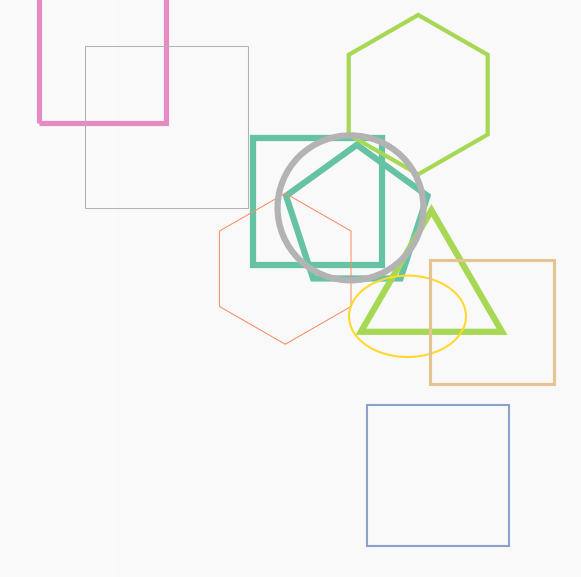[{"shape": "pentagon", "thickness": 3, "radius": 0.64, "center": [0.614, 0.62]}, {"shape": "square", "thickness": 3, "radius": 0.55, "center": [0.546, 0.65]}, {"shape": "hexagon", "thickness": 0.5, "radius": 0.65, "center": [0.491, 0.534]}, {"shape": "square", "thickness": 1, "radius": 0.61, "center": [0.754, 0.176]}, {"shape": "square", "thickness": 2.5, "radius": 0.55, "center": [0.176, 0.896]}, {"shape": "triangle", "thickness": 3, "radius": 0.7, "center": [0.742, 0.495]}, {"shape": "hexagon", "thickness": 2, "radius": 0.69, "center": [0.719, 0.835]}, {"shape": "oval", "thickness": 1, "radius": 0.5, "center": [0.701, 0.451]}, {"shape": "square", "thickness": 1.5, "radius": 0.54, "center": [0.846, 0.441]}, {"shape": "square", "thickness": 0.5, "radius": 0.7, "center": [0.287, 0.779]}, {"shape": "circle", "thickness": 3, "radius": 0.63, "center": [0.603, 0.639]}]